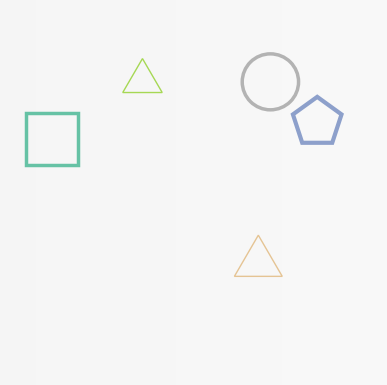[{"shape": "square", "thickness": 2.5, "radius": 0.34, "center": [0.134, 0.638]}, {"shape": "pentagon", "thickness": 3, "radius": 0.33, "center": [0.819, 0.682]}, {"shape": "triangle", "thickness": 1, "radius": 0.29, "center": [0.368, 0.789]}, {"shape": "triangle", "thickness": 1, "radius": 0.36, "center": [0.667, 0.318]}, {"shape": "circle", "thickness": 2.5, "radius": 0.36, "center": [0.698, 0.787]}]